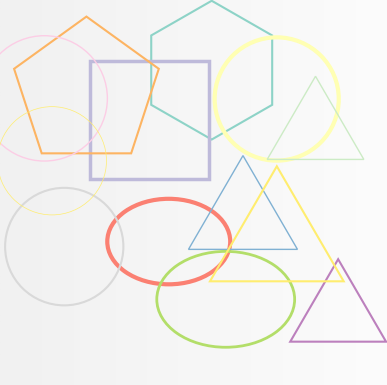[{"shape": "hexagon", "thickness": 1.5, "radius": 0.9, "center": [0.546, 0.818]}, {"shape": "circle", "thickness": 3, "radius": 0.8, "center": [0.714, 0.743]}, {"shape": "square", "thickness": 2.5, "radius": 0.77, "center": [0.386, 0.688]}, {"shape": "oval", "thickness": 3, "radius": 0.79, "center": [0.435, 0.373]}, {"shape": "triangle", "thickness": 1, "radius": 0.81, "center": [0.627, 0.433]}, {"shape": "pentagon", "thickness": 1.5, "radius": 0.98, "center": [0.223, 0.761]}, {"shape": "oval", "thickness": 2, "radius": 0.89, "center": [0.582, 0.223]}, {"shape": "circle", "thickness": 1, "radius": 0.81, "center": [0.114, 0.745]}, {"shape": "circle", "thickness": 1.5, "radius": 0.76, "center": [0.166, 0.359]}, {"shape": "triangle", "thickness": 1.5, "radius": 0.71, "center": [0.873, 0.184]}, {"shape": "triangle", "thickness": 1, "radius": 0.72, "center": [0.814, 0.658]}, {"shape": "triangle", "thickness": 1.5, "radius": 1.0, "center": [0.714, 0.369]}, {"shape": "circle", "thickness": 0.5, "radius": 0.7, "center": [0.134, 0.582]}]